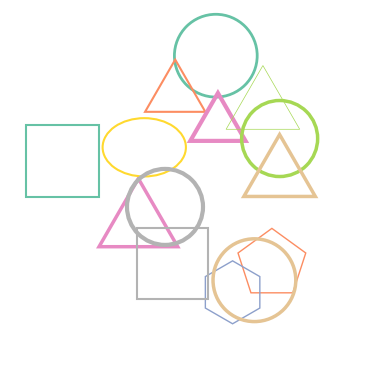[{"shape": "circle", "thickness": 2, "radius": 0.54, "center": [0.561, 0.855]}, {"shape": "square", "thickness": 1.5, "radius": 0.47, "center": [0.162, 0.581]}, {"shape": "pentagon", "thickness": 1, "radius": 0.46, "center": [0.706, 0.314]}, {"shape": "triangle", "thickness": 1.5, "radius": 0.45, "center": [0.455, 0.755]}, {"shape": "hexagon", "thickness": 1, "radius": 0.41, "center": [0.604, 0.241]}, {"shape": "triangle", "thickness": 2.5, "radius": 0.59, "center": [0.359, 0.418]}, {"shape": "triangle", "thickness": 3, "radius": 0.41, "center": [0.566, 0.675]}, {"shape": "triangle", "thickness": 0.5, "radius": 0.55, "center": [0.683, 0.719]}, {"shape": "circle", "thickness": 2.5, "radius": 0.49, "center": [0.726, 0.64]}, {"shape": "oval", "thickness": 1.5, "radius": 0.54, "center": [0.375, 0.617]}, {"shape": "triangle", "thickness": 2.5, "radius": 0.54, "center": [0.726, 0.543]}, {"shape": "circle", "thickness": 2.5, "radius": 0.54, "center": [0.661, 0.272]}, {"shape": "square", "thickness": 1.5, "radius": 0.46, "center": [0.447, 0.315]}, {"shape": "circle", "thickness": 3, "radius": 0.49, "center": [0.429, 0.463]}]